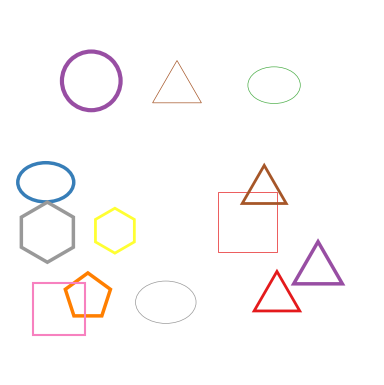[{"shape": "triangle", "thickness": 2, "radius": 0.34, "center": [0.719, 0.227]}, {"shape": "square", "thickness": 0.5, "radius": 0.39, "center": [0.643, 0.423]}, {"shape": "oval", "thickness": 2.5, "radius": 0.36, "center": [0.119, 0.527]}, {"shape": "oval", "thickness": 0.5, "radius": 0.34, "center": [0.712, 0.779]}, {"shape": "circle", "thickness": 3, "radius": 0.38, "center": [0.237, 0.79]}, {"shape": "triangle", "thickness": 2.5, "radius": 0.36, "center": [0.826, 0.299]}, {"shape": "pentagon", "thickness": 2.5, "radius": 0.31, "center": [0.228, 0.229]}, {"shape": "hexagon", "thickness": 2, "radius": 0.29, "center": [0.298, 0.401]}, {"shape": "triangle", "thickness": 0.5, "radius": 0.37, "center": [0.46, 0.77]}, {"shape": "triangle", "thickness": 2, "radius": 0.33, "center": [0.686, 0.504]}, {"shape": "square", "thickness": 1.5, "radius": 0.34, "center": [0.154, 0.197]}, {"shape": "hexagon", "thickness": 2.5, "radius": 0.39, "center": [0.123, 0.397]}, {"shape": "oval", "thickness": 0.5, "radius": 0.39, "center": [0.431, 0.215]}]